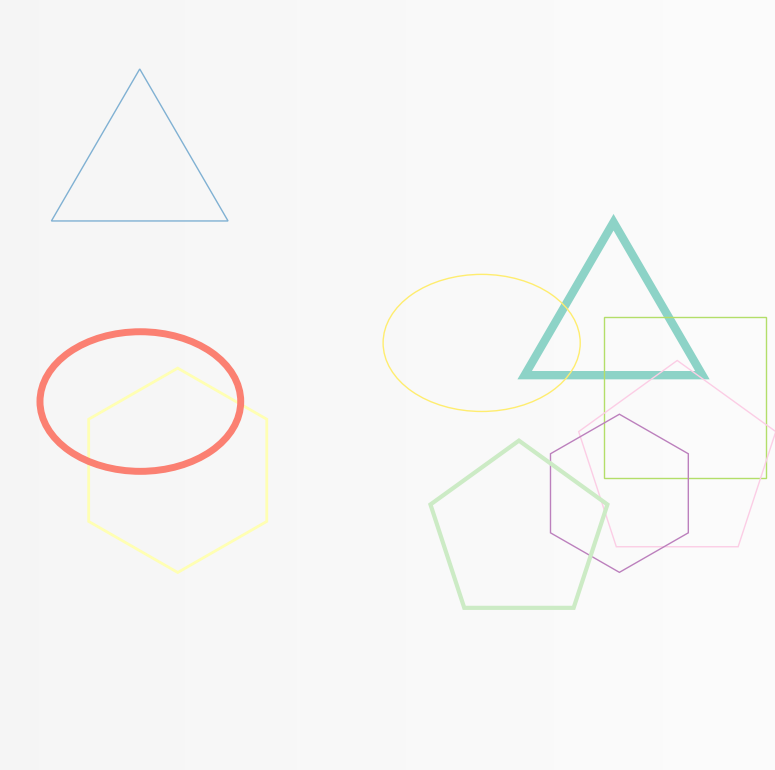[{"shape": "triangle", "thickness": 3, "radius": 0.66, "center": [0.792, 0.579]}, {"shape": "hexagon", "thickness": 1, "radius": 0.66, "center": [0.229, 0.389]}, {"shape": "oval", "thickness": 2.5, "radius": 0.65, "center": [0.181, 0.479]}, {"shape": "triangle", "thickness": 0.5, "radius": 0.66, "center": [0.18, 0.779]}, {"shape": "square", "thickness": 0.5, "radius": 0.52, "center": [0.884, 0.483]}, {"shape": "pentagon", "thickness": 0.5, "radius": 0.67, "center": [0.874, 0.398]}, {"shape": "hexagon", "thickness": 0.5, "radius": 0.51, "center": [0.799, 0.359]}, {"shape": "pentagon", "thickness": 1.5, "radius": 0.6, "center": [0.67, 0.308]}, {"shape": "oval", "thickness": 0.5, "radius": 0.64, "center": [0.622, 0.555]}]